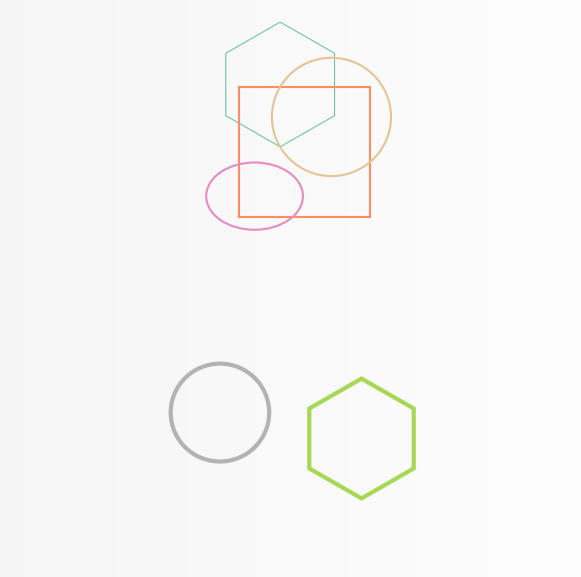[{"shape": "hexagon", "thickness": 0.5, "radius": 0.54, "center": [0.482, 0.853]}, {"shape": "square", "thickness": 1, "radius": 0.56, "center": [0.524, 0.736]}, {"shape": "oval", "thickness": 1, "radius": 0.42, "center": [0.438, 0.659]}, {"shape": "hexagon", "thickness": 2, "radius": 0.52, "center": [0.622, 0.24]}, {"shape": "circle", "thickness": 1, "radius": 0.51, "center": [0.57, 0.797]}, {"shape": "circle", "thickness": 2, "radius": 0.42, "center": [0.378, 0.285]}]